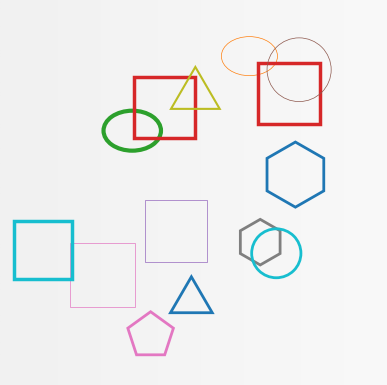[{"shape": "triangle", "thickness": 2, "radius": 0.31, "center": [0.494, 0.219]}, {"shape": "hexagon", "thickness": 2, "radius": 0.42, "center": [0.762, 0.546]}, {"shape": "oval", "thickness": 0.5, "radius": 0.36, "center": [0.644, 0.854]}, {"shape": "oval", "thickness": 3, "radius": 0.37, "center": [0.341, 0.661]}, {"shape": "square", "thickness": 2.5, "radius": 0.4, "center": [0.746, 0.757]}, {"shape": "square", "thickness": 2.5, "radius": 0.39, "center": [0.423, 0.721]}, {"shape": "square", "thickness": 0.5, "radius": 0.4, "center": [0.454, 0.4]}, {"shape": "circle", "thickness": 0.5, "radius": 0.41, "center": [0.772, 0.819]}, {"shape": "square", "thickness": 0.5, "radius": 0.42, "center": [0.264, 0.286]}, {"shape": "pentagon", "thickness": 2, "radius": 0.31, "center": [0.389, 0.128]}, {"shape": "hexagon", "thickness": 2, "radius": 0.3, "center": [0.672, 0.371]}, {"shape": "triangle", "thickness": 1.5, "radius": 0.36, "center": [0.504, 0.753]}, {"shape": "circle", "thickness": 2, "radius": 0.32, "center": [0.713, 0.342]}, {"shape": "square", "thickness": 2.5, "radius": 0.37, "center": [0.111, 0.351]}]